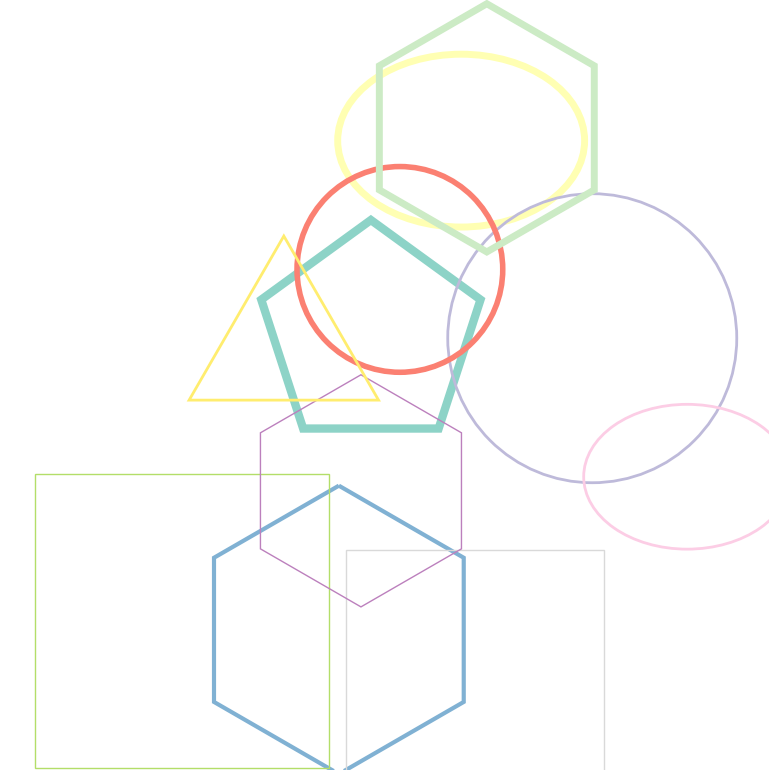[{"shape": "pentagon", "thickness": 3, "radius": 0.75, "center": [0.482, 0.565]}, {"shape": "oval", "thickness": 2.5, "radius": 0.8, "center": [0.599, 0.817]}, {"shape": "circle", "thickness": 1, "radius": 0.94, "center": [0.769, 0.561]}, {"shape": "circle", "thickness": 2, "radius": 0.67, "center": [0.519, 0.65]}, {"shape": "hexagon", "thickness": 1.5, "radius": 0.94, "center": [0.44, 0.182]}, {"shape": "square", "thickness": 0.5, "radius": 0.96, "center": [0.236, 0.194]}, {"shape": "oval", "thickness": 1, "radius": 0.67, "center": [0.892, 0.381]}, {"shape": "square", "thickness": 0.5, "radius": 0.84, "center": [0.617, 0.119]}, {"shape": "hexagon", "thickness": 0.5, "radius": 0.75, "center": [0.469, 0.363]}, {"shape": "hexagon", "thickness": 2.5, "radius": 0.81, "center": [0.632, 0.834]}, {"shape": "triangle", "thickness": 1, "radius": 0.71, "center": [0.369, 0.551]}]